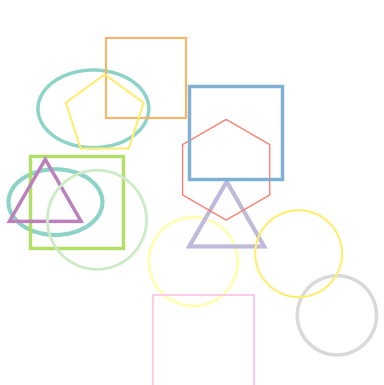[{"shape": "oval", "thickness": 2.5, "radius": 0.72, "center": [0.243, 0.717]}, {"shape": "oval", "thickness": 3, "radius": 0.61, "center": [0.144, 0.475]}, {"shape": "circle", "thickness": 2, "radius": 0.58, "center": [0.502, 0.32]}, {"shape": "triangle", "thickness": 3, "radius": 0.56, "center": [0.589, 0.416]}, {"shape": "hexagon", "thickness": 1, "radius": 0.65, "center": [0.587, 0.559]}, {"shape": "square", "thickness": 2.5, "radius": 0.6, "center": [0.613, 0.657]}, {"shape": "square", "thickness": 1.5, "radius": 0.52, "center": [0.38, 0.798]}, {"shape": "square", "thickness": 2.5, "radius": 0.6, "center": [0.199, 0.476]}, {"shape": "square", "thickness": 1.5, "radius": 0.65, "center": [0.528, 0.104]}, {"shape": "circle", "thickness": 2.5, "radius": 0.51, "center": [0.875, 0.181]}, {"shape": "triangle", "thickness": 2.5, "radius": 0.54, "center": [0.118, 0.479]}, {"shape": "circle", "thickness": 2, "radius": 0.64, "center": [0.252, 0.429]}, {"shape": "pentagon", "thickness": 1.5, "radius": 0.53, "center": [0.272, 0.7]}, {"shape": "circle", "thickness": 1.5, "radius": 0.56, "center": [0.776, 0.341]}]